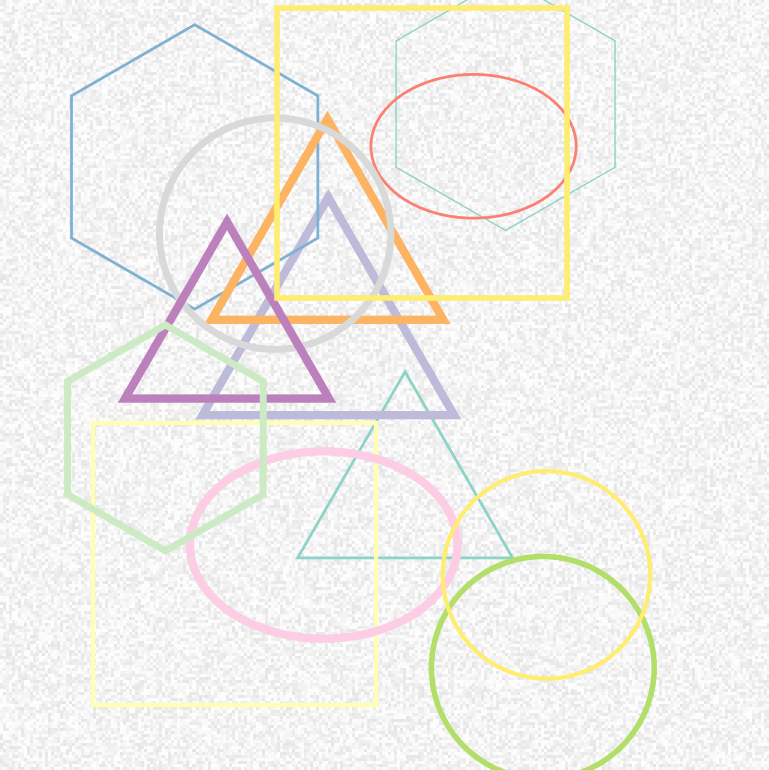[{"shape": "triangle", "thickness": 1, "radius": 0.81, "center": [0.526, 0.356]}, {"shape": "hexagon", "thickness": 0.5, "radius": 0.82, "center": [0.657, 0.865]}, {"shape": "square", "thickness": 1.5, "radius": 0.92, "center": [0.304, 0.268]}, {"shape": "triangle", "thickness": 3, "radius": 0.94, "center": [0.426, 0.555]}, {"shape": "oval", "thickness": 1, "radius": 0.67, "center": [0.615, 0.81]}, {"shape": "hexagon", "thickness": 1, "radius": 0.92, "center": [0.253, 0.783]}, {"shape": "triangle", "thickness": 3, "radius": 0.87, "center": [0.425, 0.672]}, {"shape": "circle", "thickness": 2, "radius": 0.72, "center": [0.705, 0.133]}, {"shape": "oval", "thickness": 3, "radius": 0.87, "center": [0.42, 0.292]}, {"shape": "circle", "thickness": 2.5, "radius": 0.75, "center": [0.357, 0.697]}, {"shape": "triangle", "thickness": 3, "radius": 0.76, "center": [0.295, 0.559]}, {"shape": "hexagon", "thickness": 2.5, "radius": 0.73, "center": [0.215, 0.431]}, {"shape": "square", "thickness": 2, "radius": 0.94, "center": [0.547, 0.802]}, {"shape": "circle", "thickness": 1.5, "radius": 0.67, "center": [0.71, 0.253]}]